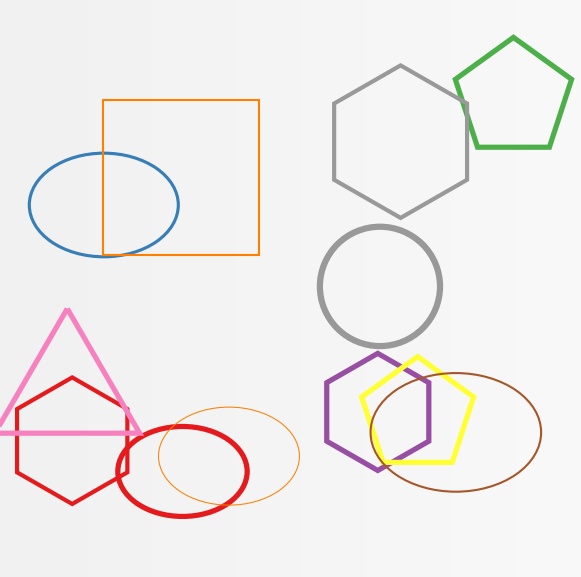[{"shape": "hexagon", "thickness": 2, "radius": 0.55, "center": [0.124, 0.236]}, {"shape": "oval", "thickness": 2.5, "radius": 0.56, "center": [0.314, 0.183]}, {"shape": "oval", "thickness": 1.5, "radius": 0.64, "center": [0.179, 0.644]}, {"shape": "pentagon", "thickness": 2.5, "radius": 0.53, "center": [0.883, 0.829]}, {"shape": "hexagon", "thickness": 2.5, "radius": 0.51, "center": [0.65, 0.286]}, {"shape": "oval", "thickness": 0.5, "radius": 0.61, "center": [0.394, 0.209]}, {"shape": "square", "thickness": 1, "radius": 0.67, "center": [0.312, 0.692]}, {"shape": "pentagon", "thickness": 2.5, "radius": 0.51, "center": [0.719, 0.28]}, {"shape": "oval", "thickness": 1, "radius": 0.73, "center": [0.784, 0.25]}, {"shape": "triangle", "thickness": 2.5, "radius": 0.72, "center": [0.116, 0.321]}, {"shape": "circle", "thickness": 3, "radius": 0.52, "center": [0.654, 0.503]}, {"shape": "hexagon", "thickness": 2, "radius": 0.66, "center": [0.689, 0.754]}]